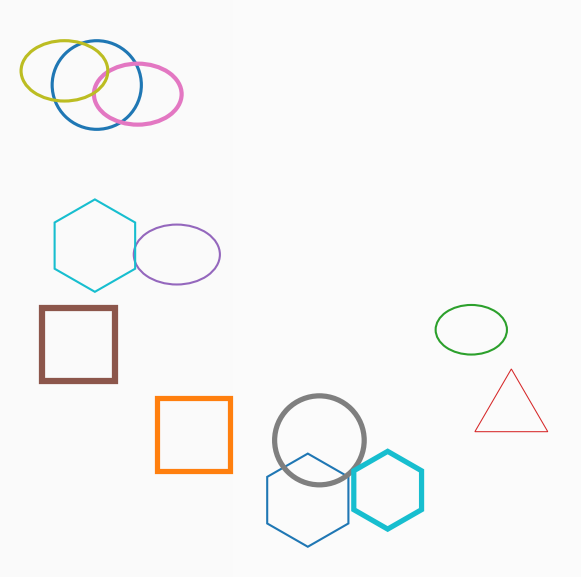[{"shape": "hexagon", "thickness": 1, "radius": 0.4, "center": [0.53, 0.133]}, {"shape": "circle", "thickness": 1.5, "radius": 0.38, "center": [0.166, 0.852]}, {"shape": "square", "thickness": 2.5, "radius": 0.31, "center": [0.334, 0.247]}, {"shape": "oval", "thickness": 1, "radius": 0.31, "center": [0.811, 0.428]}, {"shape": "triangle", "thickness": 0.5, "radius": 0.36, "center": [0.88, 0.288]}, {"shape": "oval", "thickness": 1, "radius": 0.37, "center": [0.304, 0.558]}, {"shape": "square", "thickness": 3, "radius": 0.31, "center": [0.135, 0.403]}, {"shape": "oval", "thickness": 2, "radius": 0.38, "center": [0.237, 0.836]}, {"shape": "circle", "thickness": 2.5, "radius": 0.39, "center": [0.55, 0.237]}, {"shape": "oval", "thickness": 1.5, "radius": 0.37, "center": [0.111, 0.876]}, {"shape": "hexagon", "thickness": 1, "radius": 0.4, "center": [0.163, 0.574]}, {"shape": "hexagon", "thickness": 2.5, "radius": 0.34, "center": [0.667, 0.15]}]